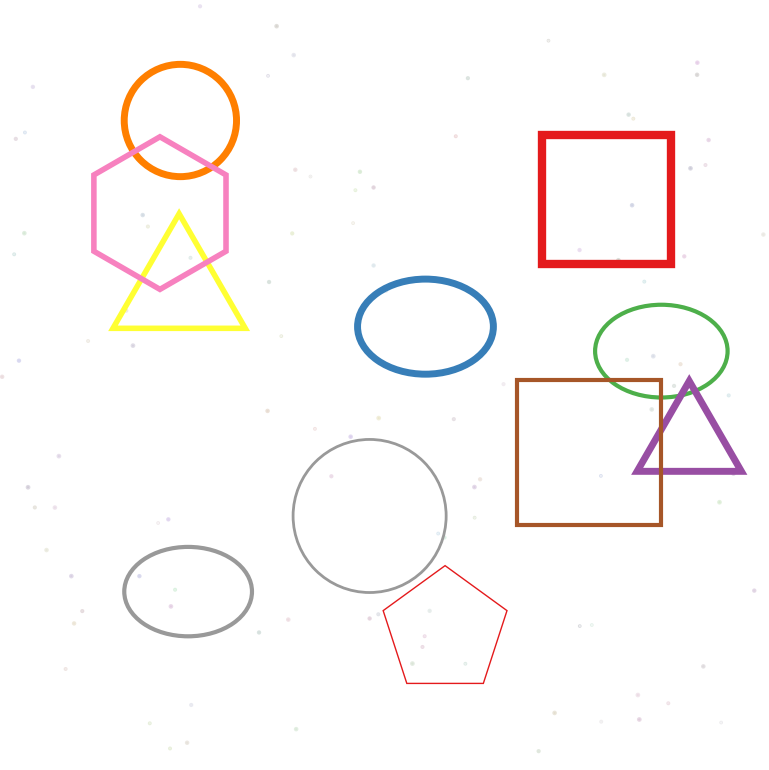[{"shape": "square", "thickness": 3, "radius": 0.42, "center": [0.788, 0.741]}, {"shape": "pentagon", "thickness": 0.5, "radius": 0.42, "center": [0.578, 0.181]}, {"shape": "oval", "thickness": 2.5, "radius": 0.44, "center": [0.553, 0.576]}, {"shape": "oval", "thickness": 1.5, "radius": 0.43, "center": [0.859, 0.544]}, {"shape": "triangle", "thickness": 2.5, "radius": 0.39, "center": [0.895, 0.427]}, {"shape": "circle", "thickness": 2.5, "radius": 0.36, "center": [0.234, 0.844]}, {"shape": "triangle", "thickness": 2, "radius": 0.5, "center": [0.233, 0.623]}, {"shape": "square", "thickness": 1.5, "radius": 0.47, "center": [0.765, 0.412]}, {"shape": "hexagon", "thickness": 2, "radius": 0.5, "center": [0.208, 0.723]}, {"shape": "oval", "thickness": 1.5, "radius": 0.41, "center": [0.244, 0.232]}, {"shape": "circle", "thickness": 1, "radius": 0.5, "center": [0.48, 0.33]}]